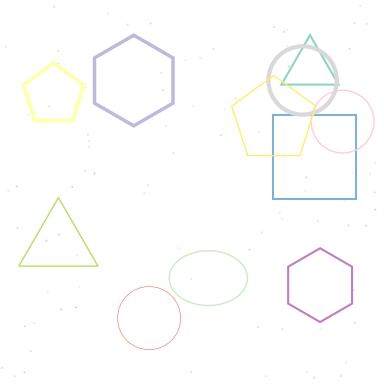[{"shape": "triangle", "thickness": 1.5, "radius": 0.43, "center": [0.805, 0.823]}, {"shape": "pentagon", "thickness": 3, "radius": 0.41, "center": [0.14, 0.754]}, {"shape": "hexagon", "thickness": 2.5, "radius": 0.59, "center": [0.347, 0.791]}, {"shape": "circle", "thickness": 0.5, "radius": 0.41, "center": [0.387, 0.174]}, {"shape": "square", "thickness": 1.5, "radius": 0.54, "center": [0.818, 0.593]}, {"shape": "triangle", "thickness": 1, "radius": 0.59, "center": [0.152, 0.368]}, {"shape": "circle", "thickness": 1, "radius": 0.41, "center": [0.89, 0.684]}, {"shape": "circle", "thickness": 3, "radius": 0.44, "center": [0.786, 0.791]}, {"shape": "hexagon", "thickness": 1.5, "radius": 0.48, "center": [0.831, 0.259]}, {"shape": "oval", "thickness": 1, "radius": 0.51, "center": [0.541, 0.278]}, {"shape": "pentagon", "thickness": 1, "radius": 0.58, "center": [0.711, 0.689]}]